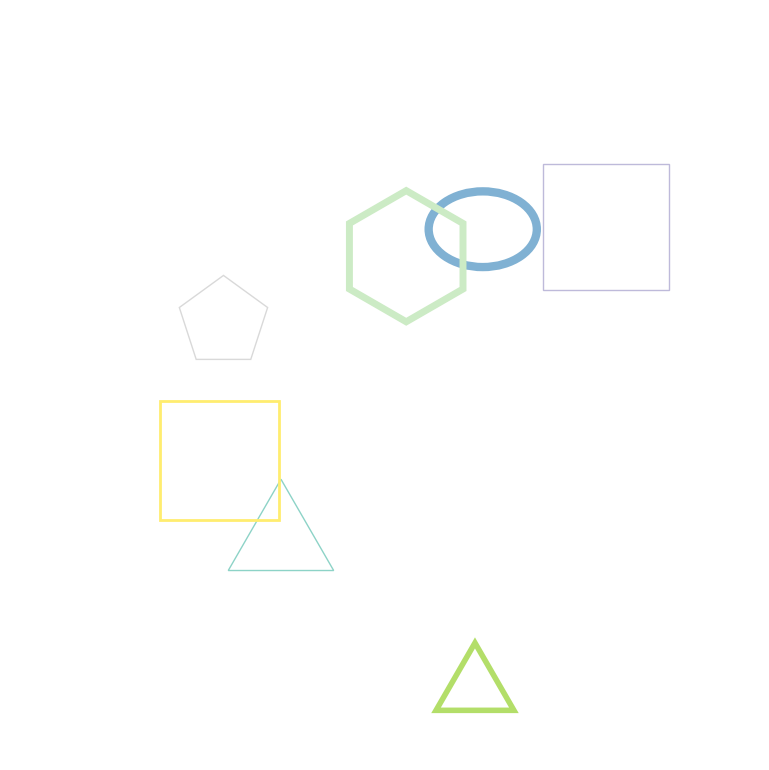[{"shape": "triangle", "thickness": 0.5, "radius": 0.4, "center": [0.365, 0.299]}, {"shape": "square", "thickness": 0.5, "radius": 0.41, "center": [0.787, 0.706]}, {"shape": "oval", "thickness": 3, "radius": 0.35, "center": [0.627, 0.702]}, {"shape": "triangle", "thickness": 2, "radius": 0.29, "center": [0.617, 0.107]}, {"shape": "pentagon", "thickness": 0.5, "radius": 0.3, "center": [0.29, 0.582]}, {"shape": "hexagon", "thickness": 2.5, "radius": 0.43, "center": [0.528, 0.667]}, {"shape": "square", "thickness": 1, "radius": 0.39, "center": [0.285, 0.402]}]